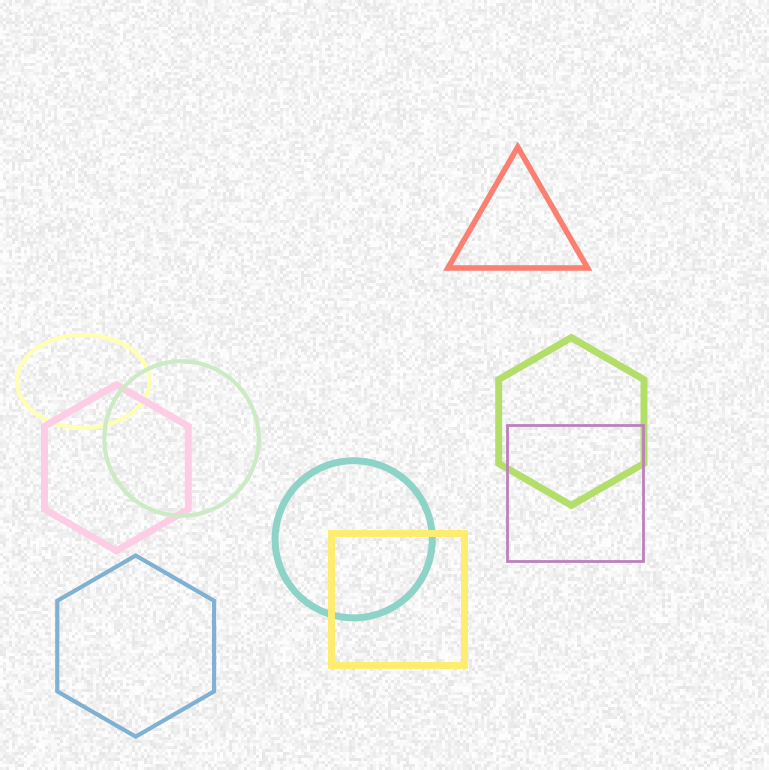[{"shape": "circle", "thickness": 2.5, "radius": 0.51, "center": [0.459, 0.3]}, {"shape": "oval", "thickness": 1.5, "radius": 0.43, "center": [0.108, 0.505]}, {"shape": "triangle", "thickness": 2, "radius": 0.52, "center": [0.672, 0.704]}, {"shape": "hexagon", "thickness": 1.5, "radius": 0.59, "center": [0.176, 0.161]}, {"shape": "hexagon", "thickness": 2.5, "radius": 0.54, "center": [0.742, 0.453]}, {"shape": "hexagon", "thickness": 2.5, "radius": 0.54, "center": [0.151, 0.393]}, {"shape": "square", "thickness": 1, "radius": 0.44, "center": [0.746, 0.36]}, {"shape": "circle", "thickness": 1.5, "radius": 0.5, "center": [0.236, 0.43]}, {"shape": "square", "thickness": 2.5, "radius": 0.43, "center": [0.516, 0.222]}]